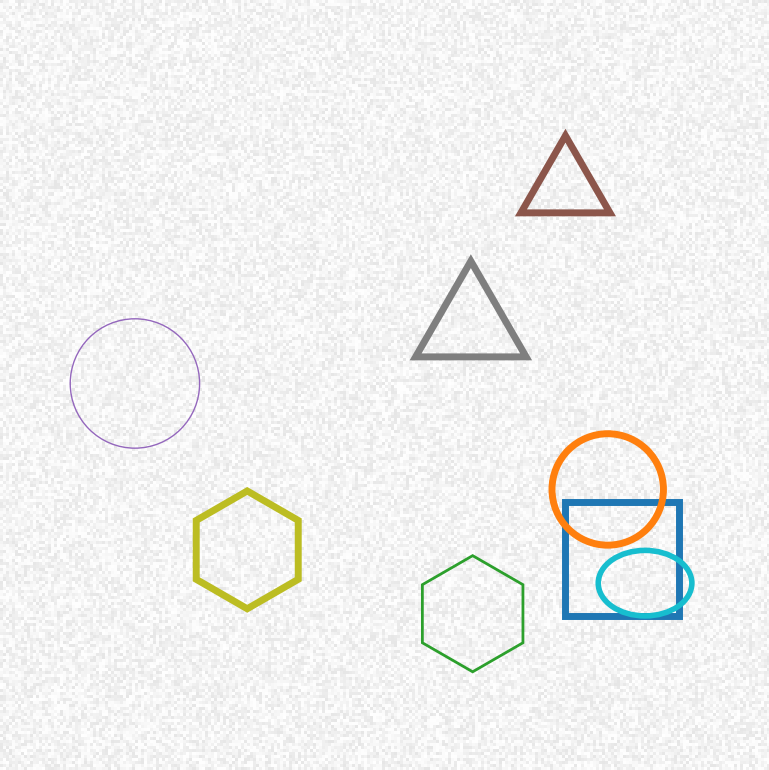[{"shape": "square", "thickness": 2.5, "radius": 0.37, "center": [0.808, 0.274]}, {"shape": "circle", "thickness": 2.5, "radius": 0.36, "center": [0.789, 0.364]}, {"shape": "hexagon", "thickness": 1, "radius": 0.38, "center": [0.614, 0.203]}, {"shape": "circle", "thickness": 0.5, "radius": 0.42, "center": [0.175, 0.502]}, {"shape": "triangle", "thickness": 2.5, "radius": 0.33, "center": [0.734, 0.757]}, {"shape": "triangle", "thickness": 2.5, "radius": 0.41, "center": [0.612, 0.578]}, {"shape": "hexagon", "thickness": 2.5, "radius": 0.38, "center": [0.321, 0.286]}, {"shape": "oval", "thickness": 2, "radius": 0.3, "center": [0.838, 0.243]}]